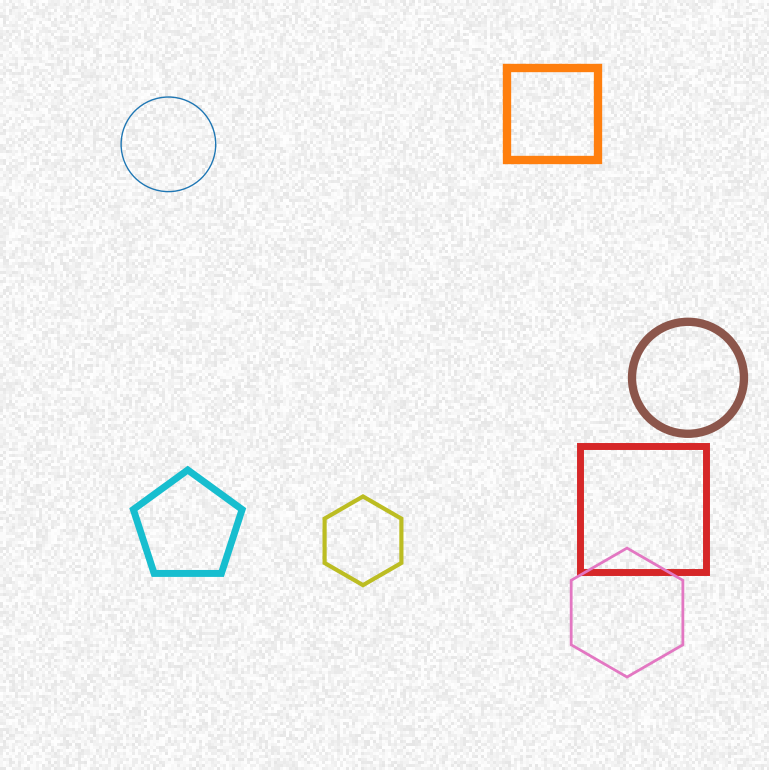[{"shape": "circle", "thickness": 0.5, "radius": 0.31, "center": [0.219, 0.813]}, {"shape": "square", "thickness": 3, "radius": 0.3, "center": [0.717, 0.852]}, {"shape": "square", "thickness": 2.5, "radius": 0.41, "center": [0.835, 0.339]}, {"shape": "circle", "thickness": 3, "radius": 0.36, "center": [0.893, 0.509]}, {"shape": "hexagon", "thickness": 1, "radius": 0.42, "center": [0.814, 0.204]}, {"shape": "hexagon", "thickness": 1.5, "radius": 0.29, "center": [0.471, 0.298]}, {"shape": "pentagon", "thickness": 2.5, "radius": 0.37, "center": [0.244, 0.315]}]